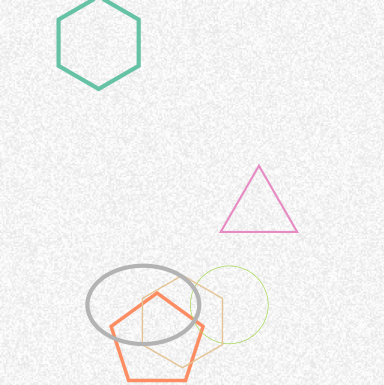[{"shape": "hexagon", "thickness": 3, "radius": 0.6, "center": [0.256, 0.889]}, {"shape": "pentagon", "thickness": 2.5, "radius": 0.63, "center": [0.408, 0.113]}, {"shape": "triangle", "thickness": 1.5, "radius": 0.57, "center": [0.673, 0.455]}, {"shape": "circle", "thickness": 0.5, "radius": 0.51, "center": [0.596, 0.208]}, {"shape": "hexagon", "thickness": 1, "radius": 0.6, "center": [0.474, 0.165]}, {"shape": "oval", "thickness": 3, "radius": 0.73, "center": [0.372, 0.208]}]